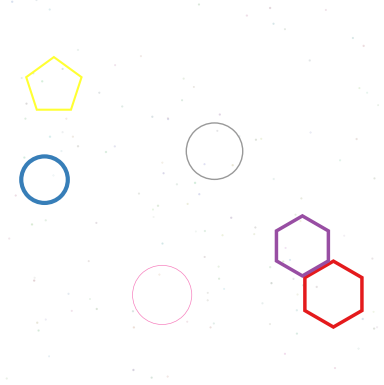[{"shape": "hexagon", "thickness": 2.5, "radius": 0.43, "center": [0.866, 0.236]}, {"shape": "circle", "thickness": 3, "radius": 0.3, "center": [0.116, 0.533]}, {"shape": "hexagon", "thickness": 2.5, "radius": 0.39, "center": [0.785, 0.361]}, {"shape": "pentagon", "thickness": 1.5, "radius": 0.38, "center": [0.14, 0.776]}, {"shape": "circle", "thickness": 0.5, "radius": 0.38, "center": [0.421, 0.234]}, {"shape": "circle", "thickness": 1, "radius": 0.37, "center": [0.557, 0.607]}]